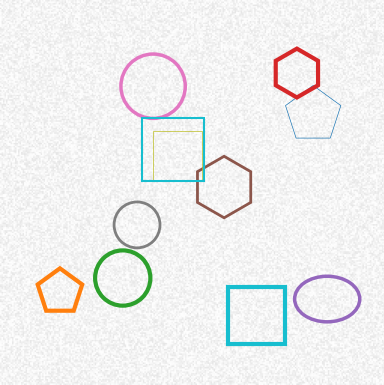[{"shape": "pentagon", "thickness": 0.5, "radius": 0.38, "center": [0.813, 0.702]}, {"shape": "pentagon", "thickness": 3, "radius": 0.3, "center": [0.156, 0.242]}, {"shape": "circle", "thickness": 3, "radius": 0.36, "center": [0.319, 0.278]}, {"shape": "hexagon", "thickness": 3, "radius": 0.32, "center": [0.771, 0.81]}, {"shape": "oval", "thickness": 2.5, "radius": 0.42, "center": [0.85, 0.223]}, {"shape": "hexagon", "thickness": 2, "radius": 0.4, "center": [0.582, 0.514]}, {"shape": "circle", "thickness": 2.5, "radius": 0.42, "center": [0.398, 0.776]}, {"shape": "circle", "thickness": 2, "radius": 0.3, "center": [0.356, 0.416]}, {"shape": "square", "thickness": 0.5, "radius": 0.32, "center": [0.461, 0.595]}, {"shape": "square", "thickness": 3, "radius": 0.37, "center": [0.667, 0.181]}, {"shape": "square", "thickness": 1.5, "radius": 0.41, "center": [0.449, 0.612]}]